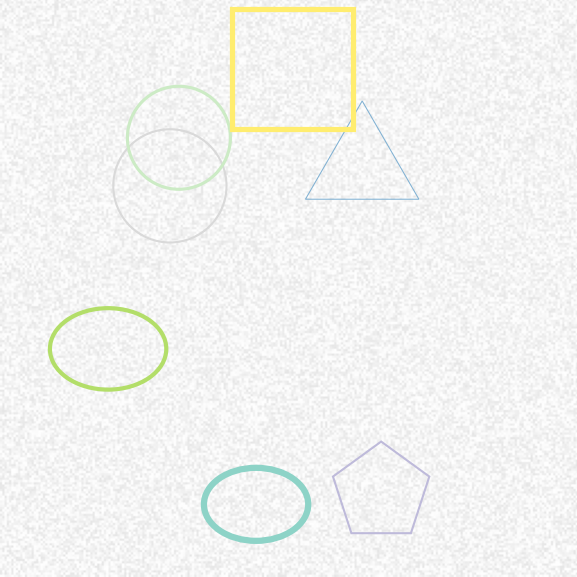[{"shape": "oval", "thickness": 3, "radius": 0.45, "center": [0.443, 0.126]}, {"shape": "pentagon", "thickness": 1, "radius": 0.44, "center": [0.66, 0.147]}, {"shape": "triangle", "thickness": 0.5, "radius": 0.57, "center": [0.627, 0.711]}, {"shape": "oval", "thickness": 2, "radius": 0.5, "center": [0.187, 0.395]}, {"shape": "circle", "thickness": 1, "radius": 0.49, "center": [0.294, 0.677]}, {"shape": "circle", "thickness": 1.5, "radius": 0.45, "center": [0.31, 0.761]}, {"shape": "square", "thickness": 2.5, "radius": 0.52, "center": [0.507, 0.88]}]